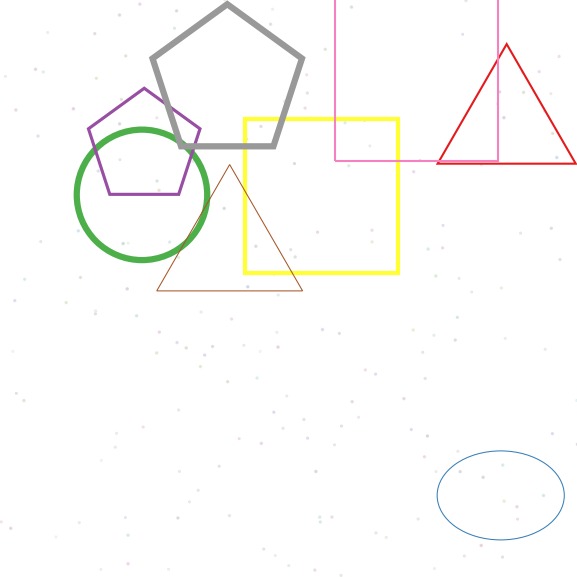[{"shape": "triangle", "thickness": 1, "radius": 0.69, "center": [0.877, 0.785]}, {"shape": "oval", "thickness": 0.5, "radius": 0.55, "center": [0.867, 0.141]}, {"shape": "circle", "thickness": 3, "radius": 0.56, "center": [0.246, 0.662]}, {"shape": "pentagon", "thickness": 1.5, "radius": 0.51, "center": [0.25, 0.745]}, {"shape": "square", "thickness": 2, "radius": 0.67, "center": [0.557, 0.659]}, {"shape": "triangle", "thickness": 0.5, "radius": 0.73, "center": [0.398, 0.568]}, {"shape": "square", "thickness": 1, "radius": 0.7, "center": [0.722, 0.862]}, {"shape": "pentagon", "thickness": 3, "radius": 0.68, "center": [0.394, 0.856]}]